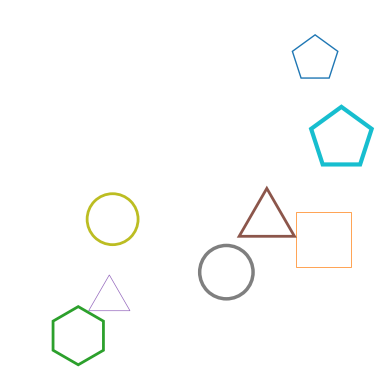[{"shape": "pentagon", "thickness": 1, "radius": 0.31, "center": [0.818, 0.847]}, {"shape": "square", "thickness": 0.5, "radius": 0.36, "center": [0.839, 0.378]}, {"shape": "hexagon", "thickness": 2, "radius": 0.38, "center": [0.203, 0.128]}, {"shape": "triangle", "thickness": 0.5, "radius": 0.31, "center": [0.284, 0.224]}, {"shape": "triangle", "thickness": 2, "radius": 0.41, "center": [0.693, 0.428]}, {"shape": "circle", "thickness": 2.5, "radius": 0.35, "center": [0.588, 0.293]}, {"shape": "circle", "thickness": 2, "radius": 0.33, "center": [0.292, 0.431]}, {"shape": "pentagon", "thickness": 3, "radius": 0.41, "center": [0.887, 0.64]}]